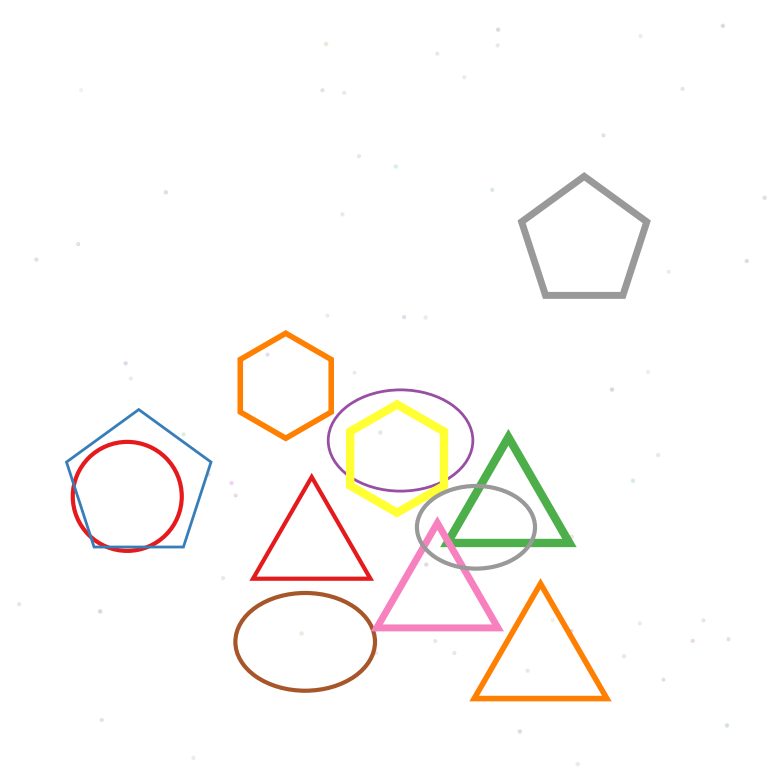[{"shape": "triangle", "thickness": 1.5, "radius": 0.44, "center": [0.405, 0.292]}, {"shape": "circle", "thickness": 1.5, "radius": 0.35, "center": [0.165, 0.355]}, {"shape": "pentagon", "thickness": 1, "radius": 0.49, "center": [0.18, 0.369]}, {"shape": "triangle", "thickness": 3, "radius": 0.46, "center": [0.66, 0.341]}, {"shape": "oval", "thickness": 1, "radius": 0.47, "center": [0.52, 0.428]}, {"shape": "hexagon", "thickness": 2, "radius": 0.34, "center": [0.371, 0.499]}, {"shape": "triangle", "thickness": 2, "radius": 0.5, "center": [0.702, 0.143]}, {"shape": "hexagon", "thickness": 3, "radius": 0.35, "center": [0.516, 0.404]}, {"shape": "oval", "thickness": 1.5, "radius": 0.45, "center": [0.396, 0.166]}, {"shape": "triangle", "thickness": 2.5, "radius": 0.45, "center": [0.568, 0.23]}, {"shape": "pentagon", "thickness": 2.5, "radius": 0.43, "center": [0.759, 0.686]}, {"shape": "oval", "thickness": 1.5, "radius": 0.38, "center": [0.618, 0.315]}]